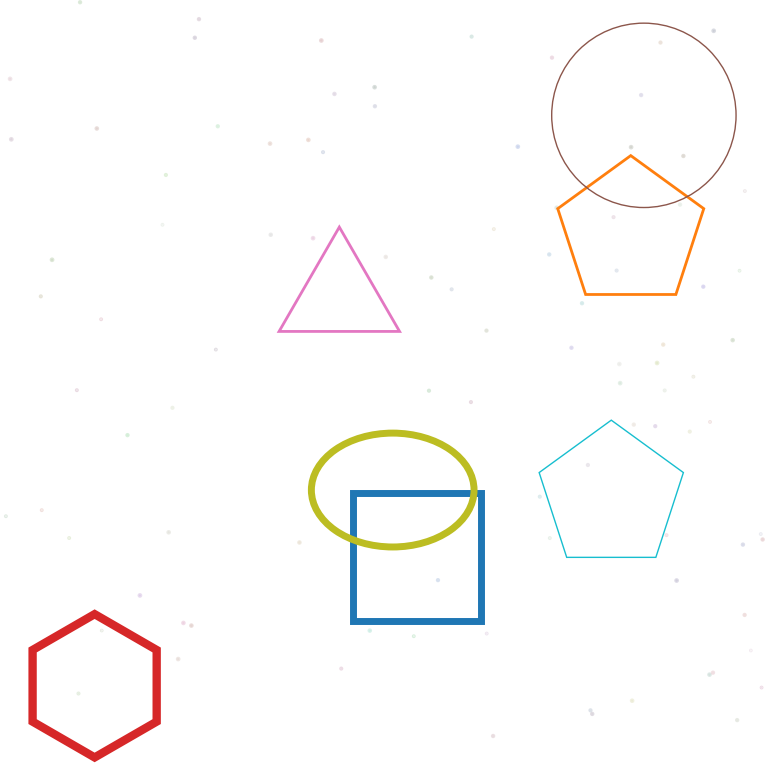[{"shape": "square", "thickness": 2.5, "radius": 0.42, "center": [0.542, 0.277]}, {"shape": "pentagon", "thickness": 1, "radius": 0.5, "center": [0.819, 0.698]}, {"shape": "hexagon", "thickness": 3, "radius": 0.47, "center": [0.123, 0.109]}, {"shape": "circle", "thickness": 0.5, "radius": 0.6, "center": [0.836, 0.85]}, {"shape": "triangle", "thickness": 1, "radius": 0.45, "center": [0.441, 0.615]}, {"shape": "oval", "thickness": 2.5, "radius": 0.53, "center": [0.51, 0.364]}, {"shape": "pentagon", "thickness": 0.5, "radius": 0.49, "center": [0.794, 0.356]}]